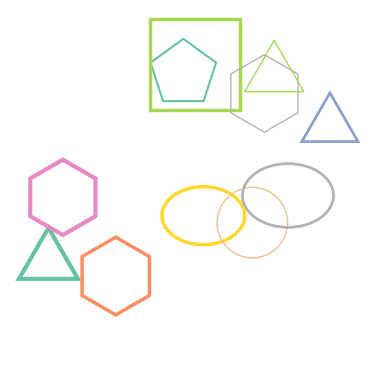[{"shape": "triangle", "thickness": 3, "radius": 0.44, "center": [0.126, 0.32]}, {"shape": "pentagon", "thickness": 1.5, "radius": 0.45, "center": [0.476, 0.81]}, {"shape": "hexagon", "thickness": 2.5, "radius": 0.5, "center": [0.301, 0.283]}, {"shape": "triangle", "thickness": 2, "radius": 0.42, "center": [0.857, 0.674]}, {"shape": "hexagon", "thickness": 3, "radius": 0.49, "center": [0.163, 0.487]}, {"shape": "square", "thickness": 2.5, "radius": 0.59, "center": [0.507, 0.832]}, {"shape": "triangle", "thickness": 1, "radius": 0.44, "center": [0.712, 0.806]}, {"shape": "oval", "thickness": 2.5, "radius": 0.54, "center": [0.528, 0.44]}, {"shape": "circle", "thickness": 1, "radius": 0.46, "center": [0.655, 0.422]}, {"shape": "oval", "thickness": 2, "radius": 0.59, "center": [0.748, 0.492]}, {"shape": "hexagon", "thickness": 1, "radius": 0.5, "center": [0.687, 0.757]}]